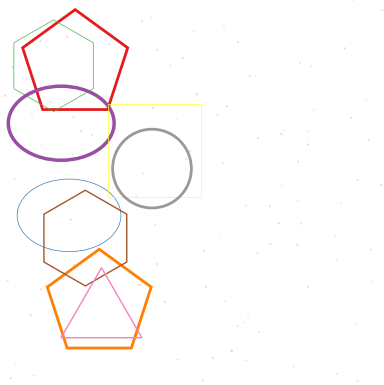[{"shape": "pentagon", "thickness": 2, "radius": 0.72, "center": [0.195, 0.832]}, {"shape": "oval", "thickness": 0.5, "radius": 0.67, "center": [0.179, 0.441]}, {"shape": "hexagon", "thickness": 0.5, "radius": 0.6, "center": [0.139, 0.829]}, {"shape": "oval", "thickness": 2.5, "radius": 0.69, "center": [0.159, 0.68]}, {"shape": "pentagon", "thickness": 2, "radius": 0.71, "center": [0.258, 0.211]}, {"shape": "square", "thickness": 0.5, "radius": 0.61, "center": [0.401, 0.609]}, {"shape": "hexagon", "thickness": 1, "radius": 0.62, "center": [0.222, 0.382]}, {"shape": "triangle", "thickness": 1, "radius": 0.61, "center": [0.264, 0.183]}, {"shape": "circle", "thickness": 2, "radius": 0.51, "center": [0.395, 0.562]}]